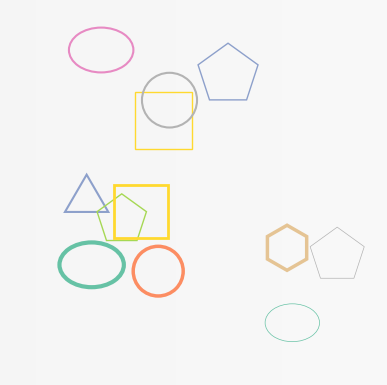[{"shape": "oval", "thickness": 3, "radius": 0.42, "center": [0.237, 0.312]}, {"shape": "oval", "thickness": 0.5, "radius": 0.35, "center": [0.754, 0.162]}, {"shape": "circle", "thickness": 2.5, "radius": 0.32, "center": [0.408, 0.296]}, {"shape": "triangle", "thickness": 1.5, "radius": 0.32, "center": [0.224, 0.482]}, {"shape": "pentagon", "thickness": 1, "radius": 0.41, "center": [0.588, 0.806]}, {"shape": "oval", "thickness": 1.5, "radius": 0.42, "center": [0.261, 0.87]}, {"shape": "pentagon", "thickness": 1, "radius": 0.33, "center": [0.314, 0.429]}, {"shape": "square", "thickness": 2, "radius": 0.35, "center": [0.363, 0.45]}, {"shape": "square", "thickness": 1, "radius": 0.37, "center": [0.422, 0.688]}, {"shape": "hexagon", "thickness": 2.5, "radius": 0.29, "center": [0.741, 0.356]}, {"shape": "circle", "thickness": 1.5, "radius": 0.36, "center": [0.437, 0.74]}, {"shape": "pentagon", "thickness": 0.5, "radius": 0.37, "center": [0.87, 0.337]}]